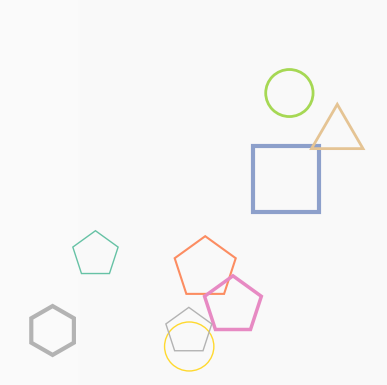[{"shape": "pentagon", "thickness": 1, "radius": 0.31, "center": [0.246, 0.339]}, {"shape": "pentagon", "thickness": 1.5, "radius": 0.41, "center": [0.53, 0.304]}, {"shape": "square", "thickness": 3, "radius": 0.43, "center": [0.738, 0.535]}, {"shape": "pentagon", "thickness": 2.5, "radius": 0.39, "center": [0.601, 0.207]}, {"shape": "circle", "thickness": 2, "radius": 0.31, "center": [0.747, 0.758]}, {"shape": "circle", "thickness": 1, "radius": 0.32, "center": [0.488, 0.1]}, {"shape": "triangle", "thickness": 2, "radius": 0.38, "center": [0.87, 0.652]}, {"shape": "pentagon", "thickness": 1, "radius": 0.31, "center": [0.487, 0.139]}, {"shape": "hexagon", "thickness": 3, "radius": 0.32, "center": [0.136, 0.142]}]